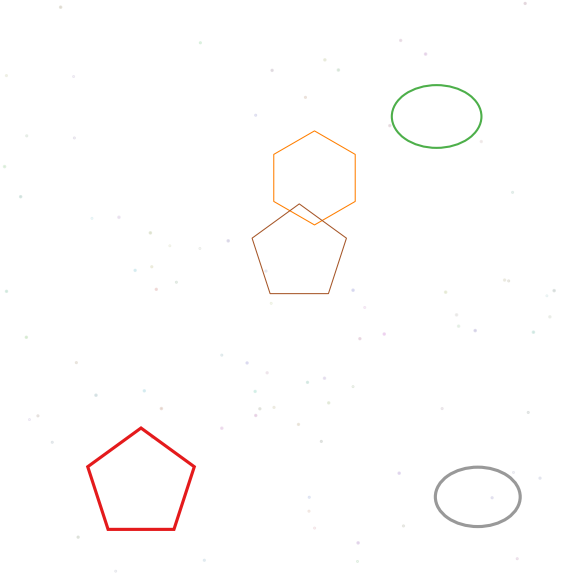[{"shape": "pentagon", "thickness": 1.5, "radius": 0.49, "center": [0.244, 0.161]}, {"shape": "oval", "thickness": 1, "radius": 0.39, "center": [0.756, 0.797]}, {"shape": "hexagon", "thickness": 0.5, "radius": 0.41, "center": [0.545, 0.691]}, {"shape": "pentagon", "thickness": 0.5, "radius": 0.43, "center": [0.518, 0.56]}, {"shape": "oval", "thickness": 1.5, "radius": 0.37, "center": [0.827, 0.139]}]